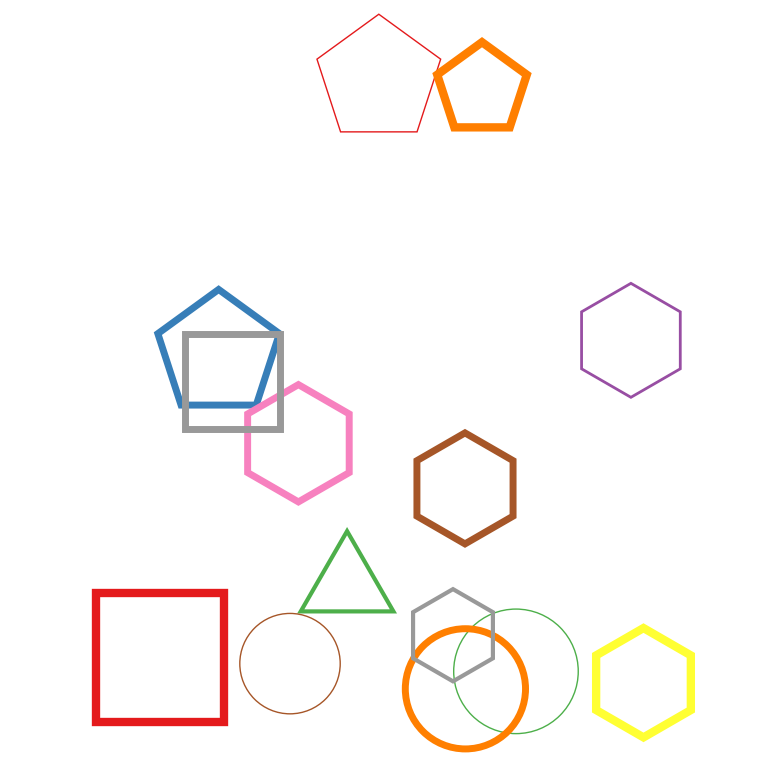[{"shape": "pentagon", "thickness": 0.5, "radius": 0.42, "center": [0.492, 0.897]}, {"shape": "square", "thickness": 3, "radius": 0.42, "center": [0.208, 0.146]}, {"shape": "pentagon", "thickness": 2.5, "radius": 0.42, "center": [0.284, 0.541]}, {"shape": "triangle", "thickness": 1.5, "radius": 0.35, "center": [0.451, 0.241]}, {"shape": "circle", "thickness": 0.5, "radius": 0.4, "center": [0.67, 0.128]}, {"shape": "hexagon", "thickness": 1, "radius": 0.37, "center": [0.819, 0.558]}, {"shape": "pentagon", "thickness": 3, "radius": 0.31, "center": [0.626, 0.884]}, {"shape": "circle", "thickness": 2.5, "radius": 0.39, "center": [0.604, 0.105]}, {"shape": "hexagon", "thickness": 3, "radius": 0.36, "center": [0.836, 0.113]}, {"shape": "hexagon", "thickness": 2.5, "radius": 0.36, "center": [0.604, 0.366]}, {"shape": "circle", "thickness": 0.5, "radius": 0.33, "center": [0.377, 0.138]}, {"shape": "hexagon", "thickness": 2.5, "radius": 0.38, "center": [0.388, 0.424]}, {"shape": "square", "thickness": 2.5, "radius": 0.31, "center": [0.302, 0.505]}, {"shape": "hexagon", "thickness": 1.5, "radius": 0.3, "center": [0.588, 0.175]}]